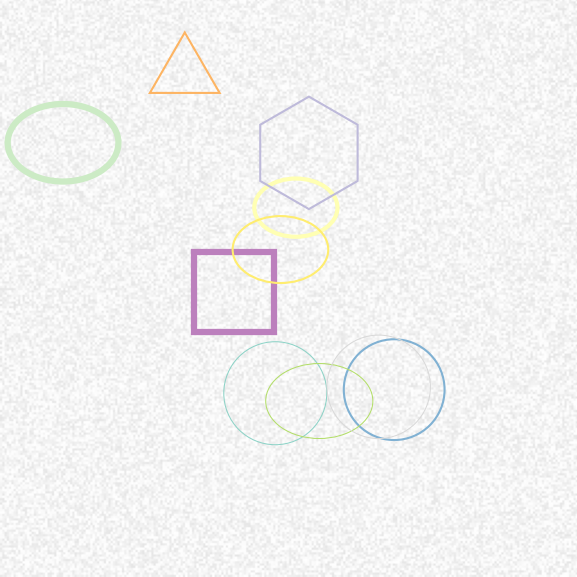[{"shape": "circle", "thickness": 0.5, "radius": 0.45, "center": [0.477, 0.318]}, {"shape": "oval", "thickness": 2, "radius": 0.36, "center": [0.512, 0.64]}, {"shape": "hexagon", "thickness": 1, "radius": 0.49, "center": [0.535, 0.734]}, {"shape": "circle", "thickness": 1, "radius": 0.44, "center": [0.683, 0.324]}, {"shape": "triangle", "thickness": 1, "radius": 0.35, "center": [0.32, 0.873]}, {"shape": "oval", "thickness": 0.5, "radius": 0.46, "center": [0.553, 0.305]}, {"shape": "circle", "thickness": 0.5, "radius": 0.45, "center": [0.656, 0.329]}, {"shape": "square", "thickness": 3, "radius": 0.35, "center": [0.405, 0.494]}, {"shape": "oval", "thickness": 3, "radius": 0.48, "center": [0.109, 0.752]}, {"shape": "oval", "thickness": 1, "radius": 0.41, "center": [0.486, 0.567]}]